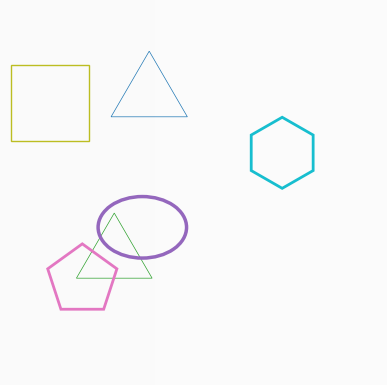[{"shape": "triangle", "thickness": 0.5, "radius": 0.57, "center": [0.385, 0.753]}, {"shape": "triangle", "thickness": 0.5, "radius": 0.56, "center": [0.295, 0.334]}, {"shape": "oval", "thickness": 2.5, "radius": 0.57, "center": [0.367, 0.41]}, {"shape": "pentagon", "thickness": 2, "radius": 0.47, "center": [0.212, 0.273]}, {"shape": "square", "thickness": 1, "radius": 0.5, "center": [0.129, 0.732]}, {"shape": "hexagon", "thickness": 2, "radius": 0.46, "center": [0.728, 0.603]}]